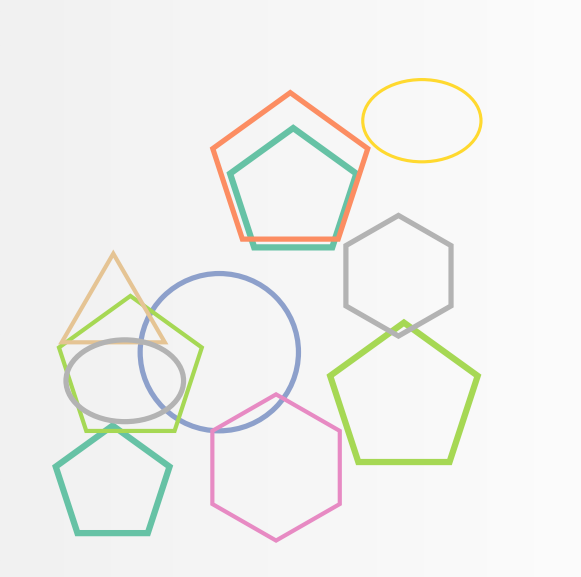[{"shape": "pentagon", "thickness": 3, "radius": 0.51, "center": [0.194, 0.159]}, {"shape": "pentagon", "thickness": 3, "radius": 0.57, "center": [0.504, 0.663]}, {"shape": "pentagon", "thickness": 2.5, "radius": 0.7, "center": [0.499, 0.699]}, {"shape": "circle", "thickness": 2.5, "radius": 0.68, "center": [0.377, 0.389]}, {"shape": "hexagon", "thickness": 2, "radius": 0.63, "center": [0.475, 0.19]}, {"shape": "pentagon", "thickness": 2, "radius": 0.65, "center": [0.224, 0.357]}, {"shape": "pentagon", "thickness": 3, "radius": 0.67, "center": [0.695, 0.307]}, {"shape": "oval", "thickness": 1.5, "radius": 0.51, "center": [0.726, 0.79]}, {"shape": "triangle", "thickness": 2, "radius": 0.51, "center": [0.195, 0.458]}, {"shape": "hexagon", "thickness": 2.5, "radius": 0.52, "center": [0.686, 0.522]}, {"shape": "oval", "thickness": 2.5, "radius": 0.51, "center": [0.215, 0.34]}]